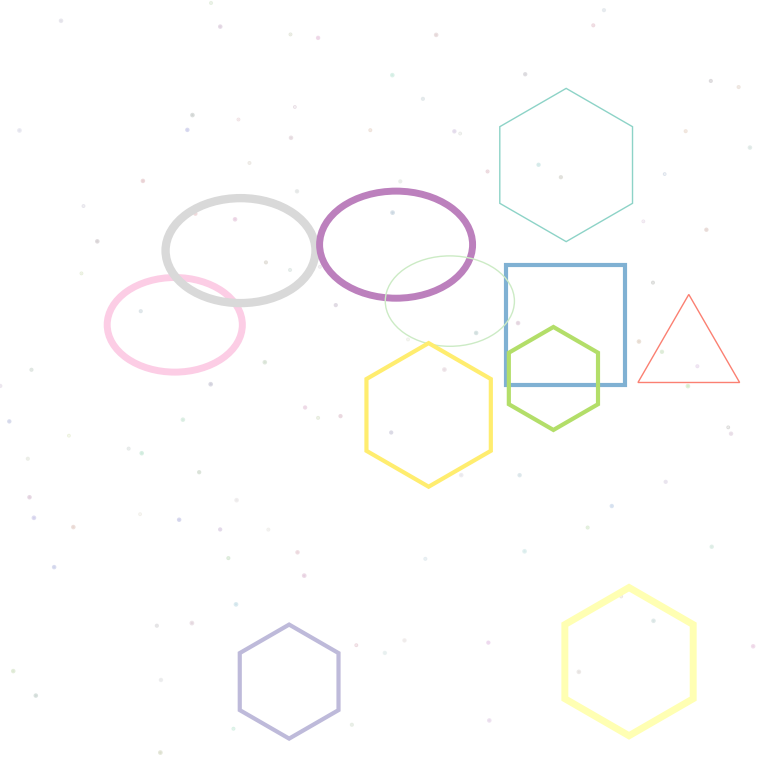[{"shape": "hexagon", "thickness": 0.5, "radius": 0.5, "center": [0.735, 0.786]}, {"shape": "hexagon", "thickness": 2.5, "radius": 0.48, "center": [0.817, 0.141]}, {"shape": "hexagon", "thickness": 1.5, "radius": 0.37, "center": [0.375, 0.115]}, {"shape": "triangle", "thickness": 0.5, "radius": 0.38, "center": [0.895, 0.541]}, {"shape": "square", "thickness": 1.5, "radius": 0.39, "center": [0.734, 0.578]}, {"shape": "hexagon", "thickness": 1.5, "radius": 0.33, "center": [0.719, 0.508]}, {"shape": "oval", "thickness": 2.5, "radius": 0.44, "center": [0.227, 0.578]}, {"shape": "oval", "thickness": 3, "radius": 0.49, "center": [0.312, 0.675]}, {"shape": "oval", "thickness": 2.5, "radius": 0.5, "center": [0.514, 0.682]}, {"shape": "oval", "thickness": 0.5, "radius": 0.42, "center": [0.584, 0.609]}, {"shape": "hexagon", "thickness": 1.5, "radius": 0.47, "center": [0.557, 0.461]}]